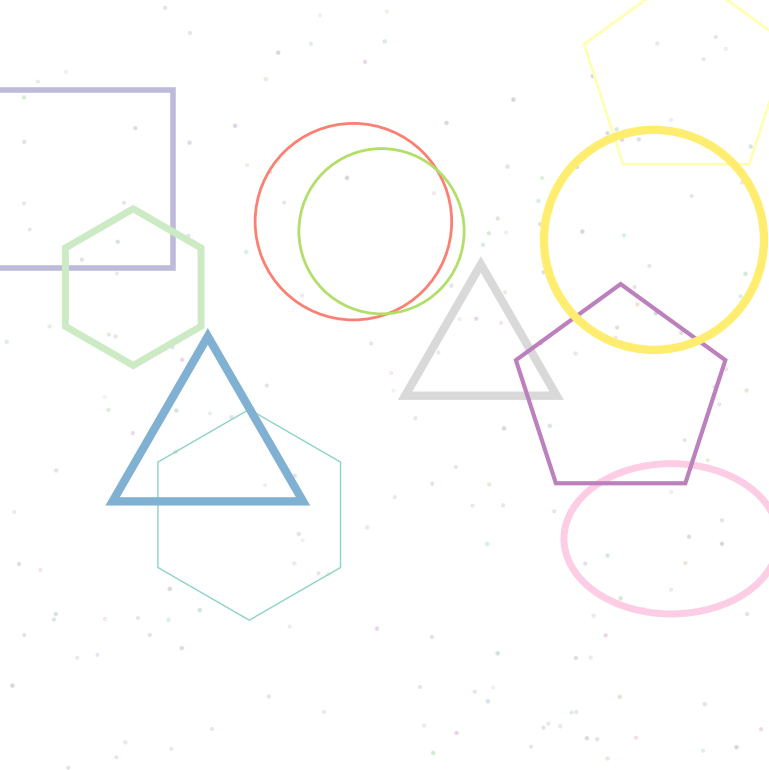[{"shape": "hexagon", "thickness": 0.5, "radius": 0.68, "center": [0.324, 0.331]}, {"shape": "pentagon", "thickness": 1, "radius": 0.7, "center": [0.891, 0.899]}, {"shape": "square", "thickness": 2, "radius": 0.58, "center": [0.109, 0.767]}, {"shape": "circle", "thickness": 1, "radius": 0.64, "center": [0.459, 0.712]}, {"shape": "triangle", "thickness": 3, "radius": 0.71, "center": [0.27, 0.42]}, {"shape": "circle", "thickness": 1, "radius": 0.54, "center": [0.495, 0.7]}, {"shape": "oval", "thickness": 2.5, "radius": 0.7, "center": [0.872, 0.3]}, {"shape": "triangle", "thickness": 3, "radius": 0.57, "center": [0.625, 0.543]}, {"shape": "pentagon", "thickness": 1.5, "radius": 0.72, "center": [0.806, 0.488]}, {"shape": "hexagon", "thickness": 2.5, "radius": 0.51, "center": [0.173, 0.627]}, {"shape": "circle", "thickness": 3, "radius": 0.71, "center": [0.849, 0.688]}]